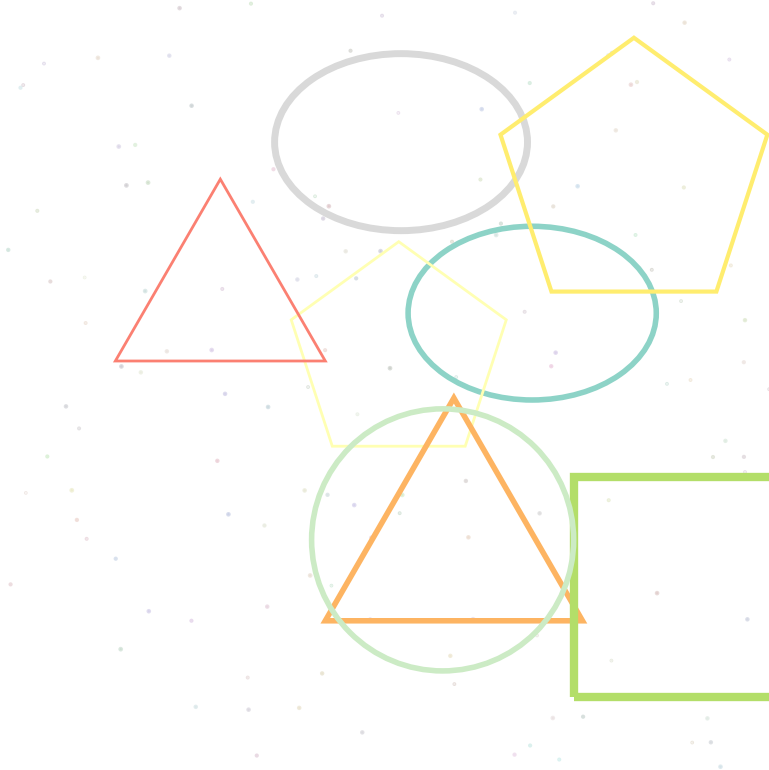[{"shape": "oval", "thickness": 2, "radius": 0.81, "center": [0.691, 0.593]}, {"shape": "pentagon", "thickness": 1, "radius": 0.73, "center": [0.518, 0.539]}, {"shape": "triangle", "thickness": 1, "radius": 0.79, "center": [0.286, 0.61]}, {"shape": "triangle", "thickness": 2, "radius": 0.96, "center": [0.589, 0.29]}, {"shape": "square", "thickness": 3, "radius": 0.72, "center": [0.889, 0.238]}, {"shape": "oval", "thickness": 2.5, "radius": 0.82, "center": [0.521, 0.815]}, {"shape": "circle", "thickness": 2, "radius": 0.85, "center": [0.575, 0.299]}, {"shape": "pentagon", "thickness": 1.5, "radius": 0.91, "center": [0.823, 0.769]}]